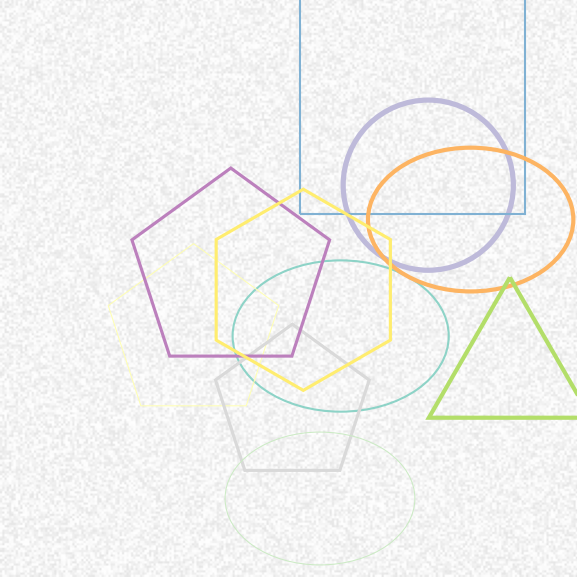[{"shape": "oval", "thickness": 1, "radius": 0.94, "center": [0.59, 0.417]}, {"shape": "pentagon", "thickness": 0.5, "radius": 0.78, "center": [0.335, 0.422]}, {"shape": "circle", "thickness": 2.5, "radius": 0.74, "center": [0.742, 0.679]}, {"shape": "square", "thickness": 1, "radius": 0.98, "center": [0.714, 0.823]}, {"shape": "oval", "thickness": 2, "radius": 0.89, "center": [0.815, 0.619]}, {"shape": "triangle", "thickness": 2, "radius": 0.81, "center": [0.883, 0.357]}, {"shape": "pentagon", "thickness": 1.5, "radius": 0.7, "center": [0.506, 0.298]}, {"shape": "pentagon", "thickness": 1.5, "radius": 0.9, "center": [0.4, 0.528]}, {"shape": "oval", "thickness": 0.5, "radius": 0.82, "center": [0.554, 0.136]}, {"shape": "hexagon", "thickness": 1.5, "radius": 0.87, "center": [0.525, 0.497]}]